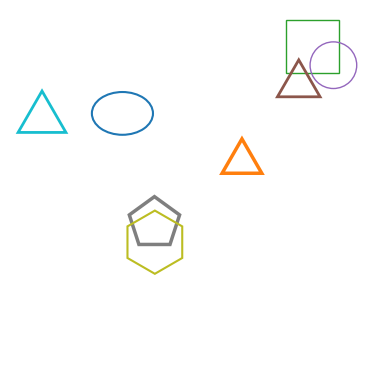[{"shape": "oval", "thickness": 1.5, "radius": 0.4, "center": [0.318, 0.705]}, {"shape": "triangle", "thickness": 2.5, "radius": 0.3, "center": [0.628, 0.58]}, {"shape": "square", "thickness": 1, "radius": 0.34, "center": [0.812, 0.88]}, {"shape": "circle", "thickness": 1, "radius": 0.3, "center": [0.866, 0.831]}, {"shape": "triangle", "thickness": 2, "radius": 0.32, "center": [0.776, 0.781]}, {"shape": "pentagon", "thickness": 2.5, "radius": 0.34, "center": [0.401, 0.421]}, {"shape": "hexagon", "thickness": 1.5, "radius": 0.41, "center": [0.402, 0.371]}, {"shape": "triangle", "thickness": 2, "radius": 0.36, "center": [0.109, 0.692]}]